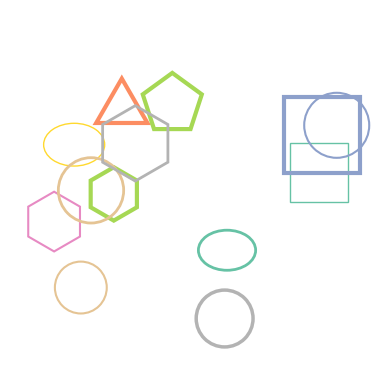[{"shape": "oval", "thickness": 2, "radius": 0.37, "center": [0.59, 0.35]}, {"shape": "square", "thickness": 1, "radius": 0.38, "center": [0.829, 0.552]}, {"shape": "triangle", "thickness": 3, "radius": 0.38, "center": [0.316, 0.719]}, {"shape": "circle", "thickness": 1.5, "radius": 0.42, "center": [0.875, 0.675]}, {"shape": "square", "thickness": 3, "radius": 0.49, "center": [0.835, 0.648]}, {"shape": "hexagon", "thickness": 1.5, "radius": 0.39, "center": [0.141, 0.424]}, {"shape": "pentagon", "thickness": 3, "radius": 0.4, "center": [0.448, 0.73]}, {"shape": "hexagon", "thickness": 3, "radius": 0.35, "center": [0.296, 0.496]}, {"shape": "oval", "thickness": 1, "radius": 0.4, "center": [0.193, 0.624]}, {"shape": "circle", "thickness": 1.5, "radius": 0.34, "center": [0.21, 0.253]}, {"shape": "circle", "thickness": 2, "radius": 0.42, "center": [0.236, 0.506]}, {"shape": "hexagon", "thickness": 2, "radius": 0.49, "center": [0.351, 0.628]}, {"shape": "circle", "thickness": 2.5, "radius": 0.37, "center": [0.583, 0.173]}]